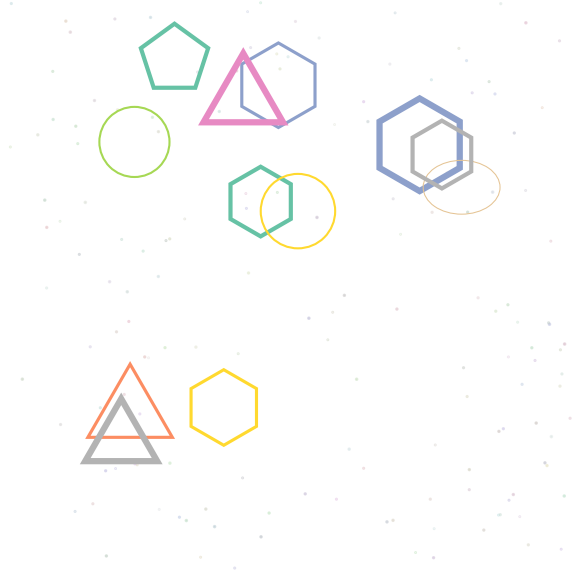[{"shape": "pentagon", "thickness": 2, "radius": 0.31, "center": [0.302, 0.897]}, {"shape": "hexagon", "thickness": 2, "radius": 0.3, "center": [0.451, 0.65]}, {"shape": "triangle", "thickness": 1.5, "radius": 0.42, "center": [0.225, 0.284]}, {"shape": "hexagon", "thickness": 1.5, "radius": 0.37, "center": [0.482, 0.852]}, {"shape": "hexagon", "thickness": 3, "radius": 0.4, "center": [0.727, 0.748]}, {"shape": "triangle", "thickness": 3, "radius": 0.4, "center": [0.421, 0.827]}, {"shape": "circle", "thickness": 1, "radius": 0.3, "center": [0.233, 0.753]}, {"shape": "hexagon", "thickness": 1.5, "radius": 0.33, "center": [0.387, 0.294]}, {"shape": "circle", "thickness": 1, "radius": 0.32, "center": [0.516, 0.634]}, {"shape": "oval", "thickness": 0.5, "radius": 0.33, "center": [0.799, 0.675]}, {"shape": "triangle", "thickness": 3, "radius": 0.36, "center": [0.21, 0.237]}, {"shape": "hexagon", "thickness": 2, "radius": 0.29, "center": [0.765, 0.732]}]